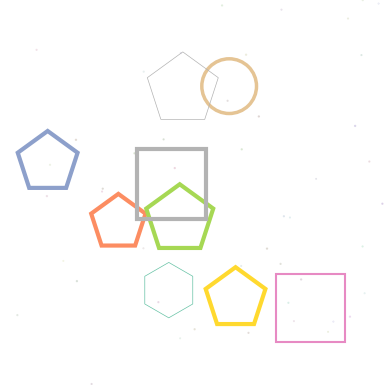[{"shape": "hexagon", "thickness": 0.5, "radius": 0.36, "center": [0.438, 0.246]}, {"shape": "pentagon", "thickness": 3, "radius": 0.37, "center": [0.307, 0.422]}, {"shape": "pentagon", "thickness": 3, "radius": 0.41, "center": [0.124, 0.578]}, {"shape": "square", "thickness": 1.5, "radius": 0.44, "center": [0.807, 0.201]}, {"shape": "pentagon", "thickness": 3, "radius": 0.46, "center": [0.467, 0.43]}, {"shape": "pentagon", "thickness": 3, "radius": 0.41, "center": [0.612, 0.224]}, {"shape": "circle", "thickness": 2.5, "radius": 0.36, "center": [0.595, 0.776]}, {"shape": "square", "thickness": 3, "radius": 0.45, "center": [0.445, 0.522]}, {"shape": "pentagon", "thickness": 0.5, "radius": 0.48, "center": [0.475, 0.768]}]